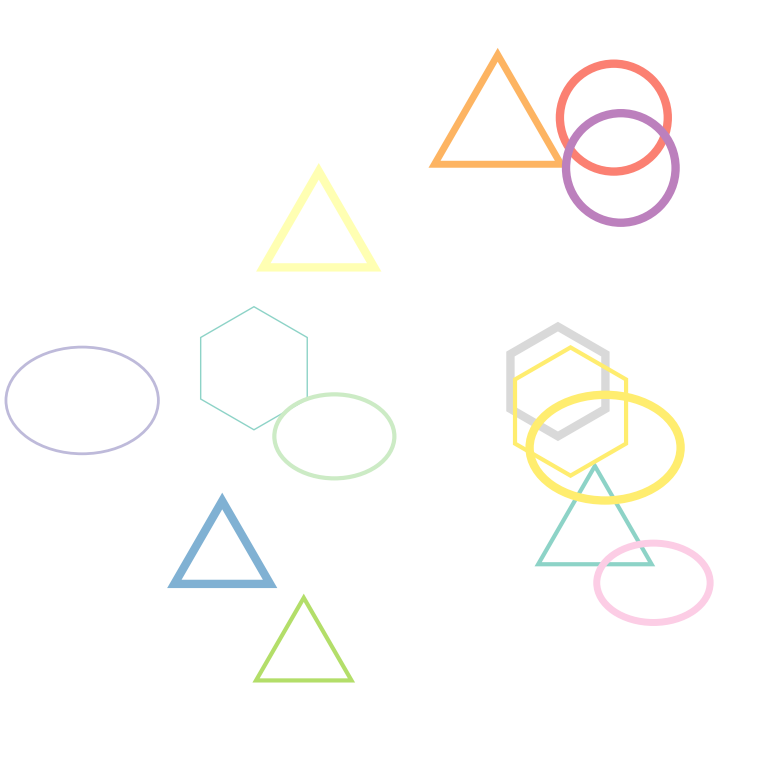[{"shape": "triangle", "thickness": 1.5, "radius": 0.43, "center": [0.773, 0.31]}, {"shape": "hexagon", "thickness": 0.5, "radius": 0.4, "center": [0.33, 0.522]}, {"shape": "triangle", "thickness": 3, "radius": 0.42, "center": [0.414, 0.694]}, {"shape": "oval", "thickness": 1, "radius": 0.49, "center": [0.107, 0.48]}, {"shape": "circle", "thickness": 3, "radius": 0.35, "center": [0.797, 0.847]}, {"shape": "triangle", "thickness": 3, "radius": 0.36, "center": [0.289, 0.278]}, {"shape": "triangle", "thickness": 2.5, "radius": 0.47, "center": [0.646, 0.834]}, {"shape": "triangle", "thickness": 1.5, "radius": 0.36, "center": [0.394, 0.152]}, {"shape": "oval", "thickness": 2.5, "radius": 0.37, "center": [0.849, 0.243]}, {"shape": "hexagon", "thickness": 3, "radius": 0.36, "center": [0.725, 0.505]}, {"shape": "circle", "thickness": 3, "radius": 0.36, "center": [0.806, 0.782]}, {"shape": "oval", "thickness": 1.5, "radius": 0.39, "center": [0.434, 0.433]}, {"shape": "hexagon", "thickness": 1.5, "radius": 0.42, "center": [0.741, 0.466]}, {"shape": "oval", "thickness": 3, "radius": 0.49, "center": [0.786, 0.419]}]